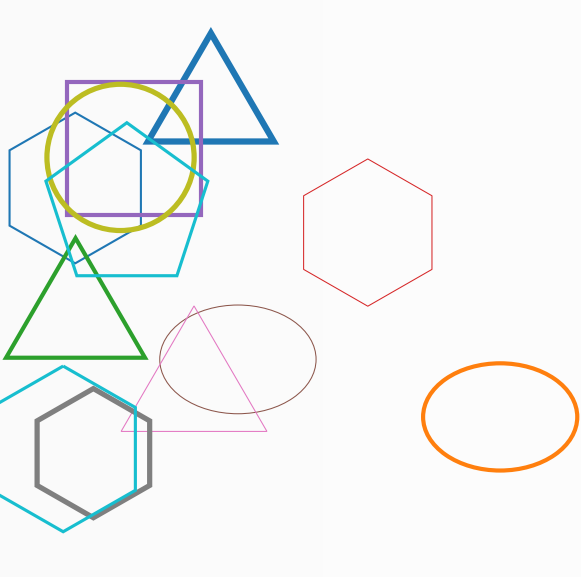[{"shape": "hexagon", "thickness": 1, "radius": 0.65, "center": [0.129, 0.674]}, {"shape": "triangle", "thickness": 3, "radius": 0.63, "center": [0.363, 0.817]}, {"shape": "oval", "thickness": 2, "radius": 0.66, "center": [0.861, 0.277]}, {"shape": "triangle", "thickness": 2, "radius": 0.69, "center": [0.13, 0.449]}, {"shape": "hexagon", "thickness": 0.5, "radius": 0.64, "center": [0.633, 0.596]}, {"shape": "square", "thickness": 2, "radius": 0.58, "center": [0.23, 0.743]}, {"shape": "oval", "thickness": 0.5, "radius": 0.67, "center": [0.409, 0.377]}, {"shape": "triangle", "thickness": 0.5, "radius": 0.72, "center": [0.334, 0.325]}, {"shape": "hexagon", "thickness": 2.5, "radius": 0.56, "center": [0.161, 0.214]}, {"shape": "circle", "thickness": 2.5, "radius": 0.63, "center": [0.207, 0.727]}, {"shape": "hexagon", "thickness": 1.5, "radius": 0.72, "center": [0.109, 0.222]}, {"shape": "pentagon", "thickness": 1.5, "radius": 0.73, "center": [0.218, 0.64]}]